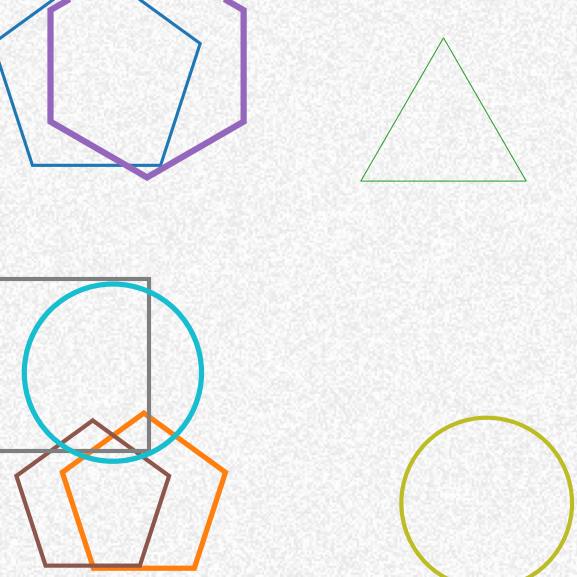[{"shape": "pentagon", "thickness": 1.5, "radius": 0.94, "center": [0.167, 0.866]}, {"shape": "pentagon", "thickness": 2.5, "radius": 0.74, "center": [0.249, 0.135]}, {"shape": "triangle", "thickness": 0.5, "radius": 0.83, "center": [0.768, 0.768]}, {"shape": "hexagon", "thickness": 3, "radius": 0.97, "center": [0.255, 0.885]}, {"shape": "pentagon", "thickness": 2, "radius": 0.69, "center": [0.161, 0.132]}, {"shape": "square", "thickness": 2, "radius": 0.74, "center": [0.109, 0.367]}, {"shape": "circle", "thickness": 2, "radius": 0.74, "center": [0.843, 0.128]}, {"shape": "circle", "thickness": 2.5, "radius": 0.77, "center": [0.196, 0.354]}]